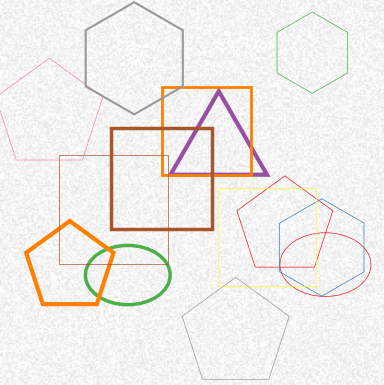[{"shape": "pentagon", "thickness": 0.5, "radius": 0.66, "center": [0.74, 0.412]}, {"shape": "oval", "thickness": 0.5, "radius": 0.59, "center": [0.845, 0.313]}, {"shape": "hexagon", "thickness": 0.5, "radius": 0.63, "center": [0.836, 0.357]}, {"shape": "hexagon", "thickness": 0.5, "radius": 0.53, "center": [0.811, 0.863]}, {"shape": "oval", "thickness": 2.5, "radius": 0.55, "center": [0.332, 0.286]}, {"shape": "triangle", "thickness": 3, "radius": 0.72, "center": [0.568, 0.618]}, {"shape": "pentagon", "thickness": 3, "radius": 0.6, "center": [0.181, 0.307]}, {"shape": "square", "thickness": 2, "radius": 0.58, "center": [0.536, 0.66]}, {"shape": "square", "thickness": 0.5, "radius": 0.64, "center": [0.692, 0.385]}, {"shape": "square", "thickness": 0.5, "radius": 0.7, "center": [0.295, 0.455]}, {"shape": "square", "thickness": 2.5, "radius": 0.66, "center": [0.42, 0.537]}, {"shape": "pentagon", "thickness": 0.5, "radius": 0.73, "center": [0.128, 0.703]}, {"shape": "pentagon", "thickness": 0.5, "radius": 0.73, "center": [0.612, 0.133]}, {"shape": "hexagon", "thickness": 1.5, "radius": 0.73, "center": [0.349, 0.849]}]